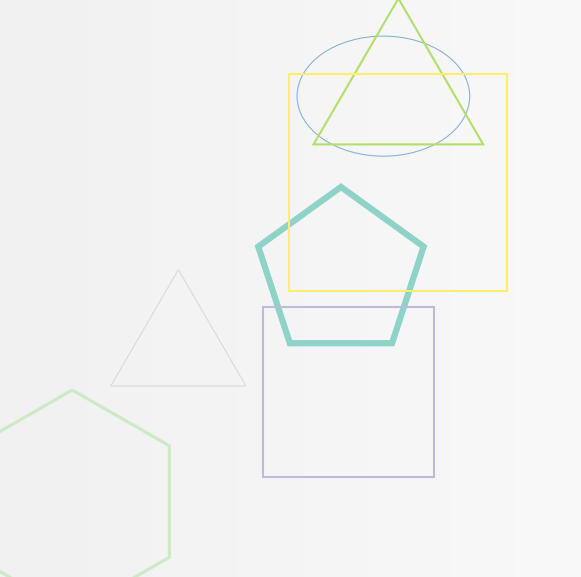[{"shape": "pentagon", "thickness": 3, "radius": 0.75, "center": [0.587, 0.526]}, {"shape": "square", "thickness": 1, "radius": 0.74, "center": [0.6, 0.321]}, {"shape": "oval", "thickness": 0.5, "radius": 0.74, "center": [0.66, 0.833]}, {"shape": "triangle", "thickness": 1, "radius": 0.84, "center": [0.685, 0.833]}, {"shape": "triangle", "thickness": 0.5, "radius": 0.67, "center": [0.307, 0.398]}, {"shape": "hexagon", "thickness": 1.5, "radius": 0.97, "center": [0.124, 0.131]}, {"shape": "square", "thickness": 1, "radius": 0.94, "center": [0.684, 0.683]}]